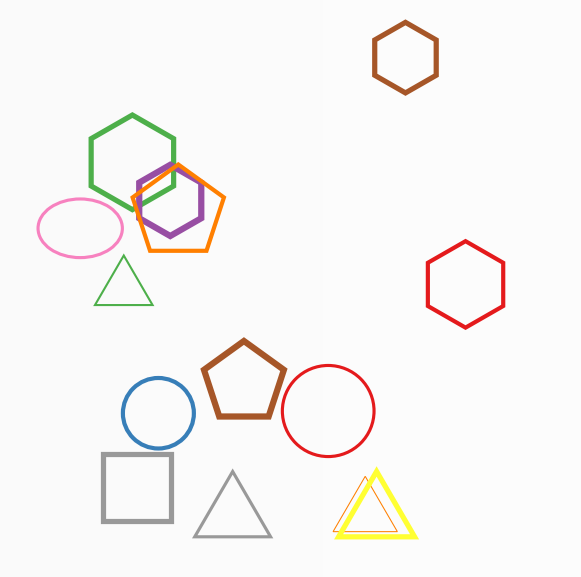[{"shape": "circle", "thickness": 1.5, "radius": 0.39, "center": [0.565, 0.287]}, {"shape": "hexagon", "thickness": 2, "radius": 0.37, "center": [0.801, 0.507]}, {"shape": "circle", "thickness": 2, "radius": 0.31, "center": [0.272, 0.284]}, {"shape": "triangle", "thickness": 1, "radius": 0.29, "center": [0.213, 0.5]}, {"shape": "hexagon", "thickness": 2.5, "radius": 0.41, "center": [0.228, 0.718]}, {"shape": "hexagon", "thickness": 3, "radius": 0.31, "center": [0.293, 0.652]}, {"shape": "triangle", "thickness": 0.5, "radius": 0.32, "center": [0.628, 0.11]}, {"shape": "pentagon", "thickness": 2, "radius": 0.41, "center": [0.307, 0.632]}, {"shape": "triangle", "thickness": 2.5, "radius": 0.38, "center": [0.648, 0.107]}, {"shape": "pentagon", "thickness": 3, "radius": 0.36, "center": [0.42, 0.336]}, {"shape": "hexagon", "thickness": 2.5, "radius": 0.31, "center": [0.698, 0.899]}, {"shape": "oval", "thickness": 1.5, "radius": 0.36, "center": [0.138, 0.604]}, {"shape": "triangle", "thickness": 1.5, "radius": 0.38, "center": [0.4, 0.107]}, {"shape": "square", "thickness": 2.5, "radius": 0.29, "center": [0.236, 0.155]}]